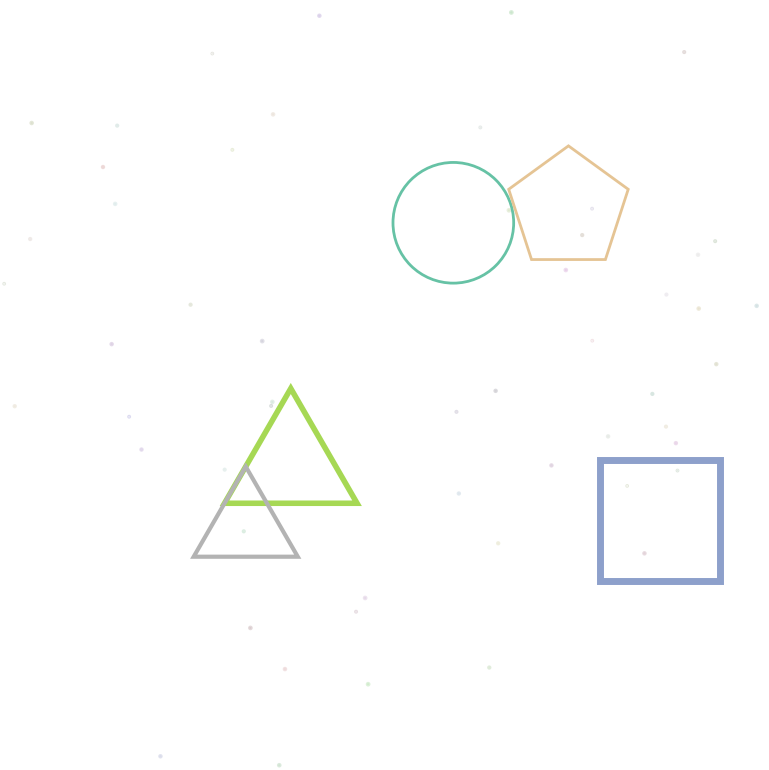[{"shape": "circle", "thickness": 1, "radius": 0.39, "center": [0.589, 0.711]}, {"shape": "square", "thickness": 2.5, "radius": 0.39, "center": [0.857, 0.324]}, {"shape": "triangle", "thickness": 2, "radius": 0.5, "center": [0.378, 0.396]}, {"shape": "pentagon", "thickness": 1, "radius": 0.41, "center": [0.738, 0.729]}, {"shape": "triangle", "thickness": 1.5, "radius": 0.39, "center": [0.319, 0.316]}]